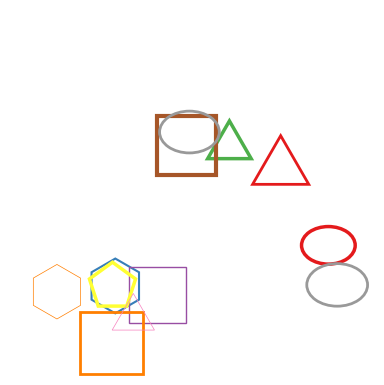[{"shape": "oval", "thickness": 2.5, "radius": 0.35, "center": [0.853, 0.363]}, {"shape": "triangle", "thickness": 2, "radius": 0.42, "center": [0.729, 0.563]}, {"shape": "hexagon", "thickness": 1.5, "radius": 0.36, "center": [0.299, 0.257]}, {"shape": "triangle", "thickness": 2.5, "radius": 0.33, "center": [0.596, 0.621]}, {"shape": "square", "thickness": 1, "radius": 0.37, "center": [0.408, 0.234]}, {"shape": "hexagon", "thickness": 0.5, "radius": 0.35, "center": [0.148, 0.242]}, {"shape": "square", "thickness": 2, "radius": 0.41, "center": [0.289, 0.109]}, {"shape": "pentagon", "thickness": 2.5, "radius": 0.31, "center": [0.292, 0.256]}, {"shape": "square", "thickness": 3, "radius": 0.38, "center": [0.485, 0.622]}, {"shape": "triangle", "thickness": 0.5, "radius": 0.32, "center": [0.346, 0.174]}, {"shape": "oval", "thickness": 2, "radius": 0.39, "center": [0.876, 0.26]}, {"shape": "oval", "thickness": 2, "radius": 0.39, "center": [0.492, 0.657]}]